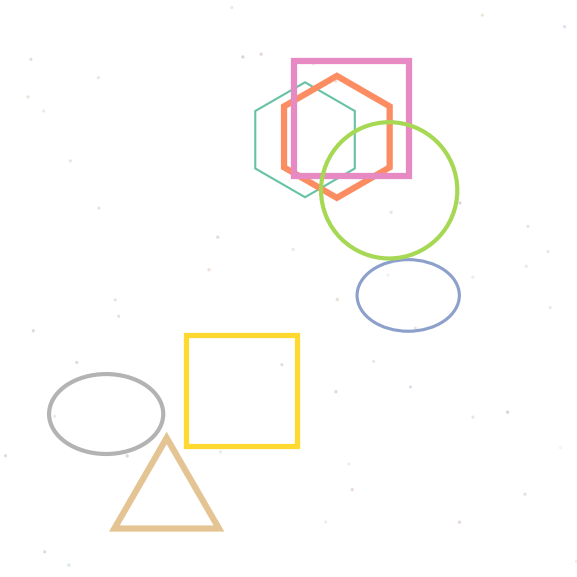[{"shape": "hexagon", "thickness": 1, "radius": 0.5, "center": [0.528, 0.757]}, {"shape": "hexagon", "thickness": 3, "radius": 0.53, "center": [0.583, 0.762]}, {"shape": "oval", "thickness": 1.5, "radius": 0.44, "center": [0.707, 0.488]}, {"shape": "square", "thickness": 3, "radius": 0.5, "center": [0.609, 0.794]}, {"shape": "circle", "thickness": 2, "radius": 0.59, "center": [0.674, 0.67]}, {"shape": "square", "thickness": 2.5, "radius": 0.48, "center": [0.418, 0.323]}, {"shape": "triangle", "thickness": 3, "radius": 0.52, "center": [0.289, 0.136]}, {"shape": "oval", "thickness": 2, "radius": 0.49, "center": [0.184, 0.282]}]